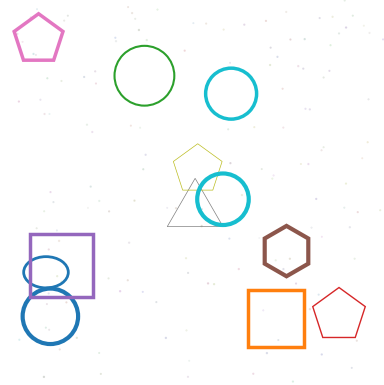[{"shape": "circle", "thickness": 3, "radius": 0.36, "center": [0.131, 0.178]}, {"shape": "oval", "thickness": 2, "radius": 0.29, "center": [0.119, 0.293]}, {"shape": "square", "thickness": 2.5, "radius": 0.37, "center": [0.717, 0.172]}, {"shape": "circle", "thickness": 1.5, "radius": 0.39, "center": [0.375, 0.803]}, {"shape": "pentagon", "thickness": 1, "radius": 0.36, "center": [0.881, 0.181]}, {"shape": "square", "thickness": 2.5, "radius": 0.41, "center": [0.16, 0.311]}, {"shape": "hexagon", "thickness": 3, "radius": 0.33, "center": [0.744, 0.348]}, {"shape": "pentagon", "thickness": 2.5, "radius": 0.33, "center": [0.1, 0.898]}, {"shape": "triangle", "thickness": 0.5, "radius": 0.42, "center": [0.507, 0.453]}, {"shape": "pentagon", "thickness": 0.5, "radius": 0.33, "center": [0.514, 0.56]}, {"shape": "circle", "thickness": 3, "radius": 0.33, "center": [0.579, 0.482]}, {"shape": "circle", "thickness": 2.5, "radius": 0.33, "center": [0.6, 0.757]}]